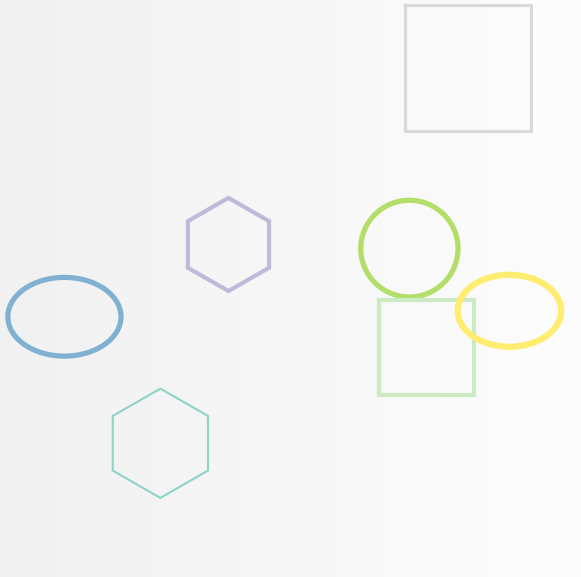[{"shape": "hexagon", "thickness": 1, "radius": 0.47, "center": [0.276, 0.232]}, {"shape": "hexagon", "thickness": 2, "radius": 0.4, "center": [0.393, 0.576]}, {"shape": "oval", "thickness": 2.5, "radius": 0.49, "center": [0.111, 0.451]}, {"shape": "circle", "thickness": 2.5, "radius": 0.42, "center": [0.704, 0.569]}, {"shape": "square", "thickness": 1.5, "radius": 0.54, "center": [0.805, 0.881]}, {"shape": "square", "thickness": 2, "radius": 0.41, "center": [0.734, 0.397]}, {"shape": "oval", "thickness": 3, "radius": 0.45, "center": [0.876, 0.461]}]